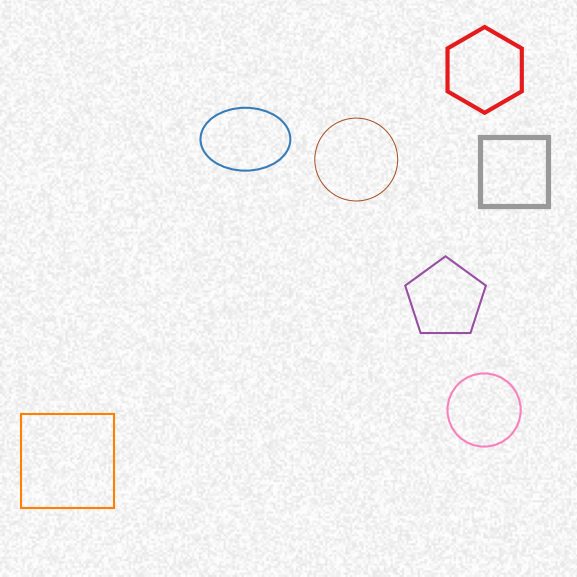[{"shape": "hexagon", "thickness": 2, "radius": 0.37, "center": [0.839, 0.878]}, {"shape": "oval", "thickness": 1, "radius": 0.39, "center": [0.425, 0.758]}, {"shape": "pentagon", "thickness": 1, "radius": 0.37, "center": [0.771, 0.482]}, {"shape": "square", "thickness": 1, "radius": 0.41, "center": [0.117, 0.201]}, {"shape": "circle", "thickness": 0.5, "radius": 0.36, "center": [0.617, 0.723]}, {"shape": "circle", "thickness": 1, "radius": 0.32, "center": [0.838, 0.289]}, {"shape": "square", "thickness": 2.5, "radius": 0.3, "center": [0.89, 0.702]}]